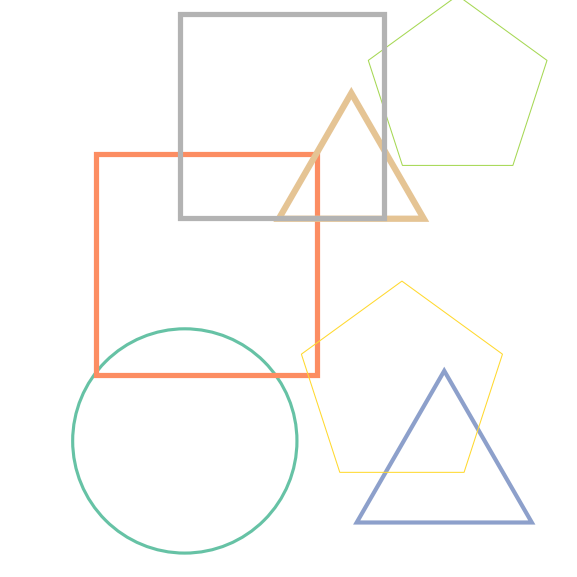[{"shape": "circle", "thickness": 1.5, "radius": 0.97, "center": [0.32, 0.236]}, {"shape": "square", "thickness": 2.5, "radius": 0.95, "center": [0.358, 0.542]}, {"shape": "triangle", "thickness": 2, "radius": 0.88, "center": [0.769, 0.182]}, {"shape": "pentagon", "thickness": 0.5, "radius": 0.81, "center": [0.792, 0.844]}, {"shape": "pentagon", "thickness": 0.5, "radius": 0.92, "center": [0.696, 0.329]}, {"shape": "triangle", "thickness": 3, "radius": 0.72, "center": [0.608, 0.693]}, {"shape": "square", "thickness": 2.5, "radius": 0.88, "center": [0.489, 0.798]}]